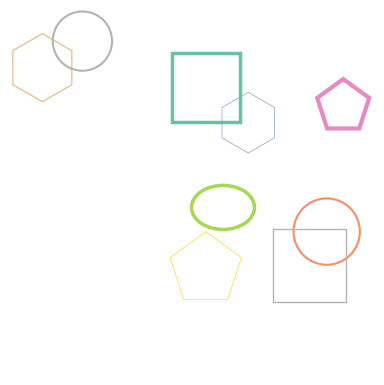[{"shape": "square", "thickness": 2.5, "radius": 0.44, "center": [0.535, 0.773]}, {"shape": "circle", "thickness": 1.5, "radius": 0.43, "center": [0.849, 0.399]}, {"shape": "hexagon", "thickness": 0.5, "radius": 0.39, "center": [0.645, 0.681]}, {"shape": "pentagon", "thickness": 3, "radius": 0.35, "center": [0.891, 0.724]}, {"shape": "oval", "thickness": 2.5, "radius": 0.41, "center": [0.579, 0.461]}, {"shape": "pentagon", "thickness": 0.5, "radius": 0.49, "center": [0.534, 0.301]}, {"shape": "hexagon", "thickness": 1, "radius": 0.44, "center": [0.11, 0.824]}, {"shape": "square", "thickness": 1, "radius": 0.48, "center": [0.804, 0.311]}, {"shape": "circle", "thickness": 1.5, "radius": 0.39, "center": [0.214, 0.893]}]